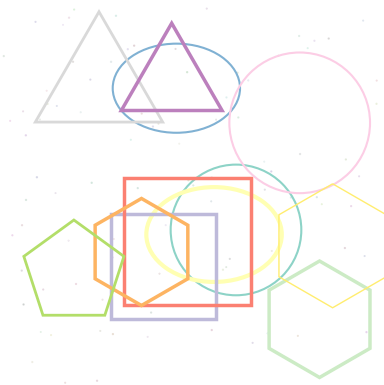[{"shape": "circle", "thickness": 1.5, "radius": 0.85, "center": [0.613, 0.403]}, {"shape": "oval", "thickness": 3, "radius": 0.88, "center": [0.556, 0.391]}, {"shape": "square", "thickness": 2.5, "radius": 0.68, "center": [0.425, 0.309]}, {"shape": "square", "thickness": 2.5, "radius": 0.82, "center": [0.488, 0.374]}, {"shape": "oval", "thickness": 1.5, "radius": 0.83, "center": [0.458, 0.771]}, {"shape": "hexagon", "thickness": 2.5, "radius": 0.7, "center": [0.367, 0.345]}, {"shape": "pentagon", "thickness": 2, "radius": 0.68, "center": [0.192, 0.292]}, {"shape": "circle", "thickness": 1.5, "radius": 0.91, "center": [0.778, 0.681]}, {"shape": "triangle", "thickness": 2, "radius": 0.96, "center": [0.257, 0.778]}, {"shape": "triangle", "thickness": 2.5, "radius": 0.76, "center": [0.446, 0.789]}, {"shape": "hexagon", "thickness": 2.5, "radius": 0.76, "center": [0.83, 0.171]}, {"shape": "hexagon", "thickness": 1, "radius": 0.8, "center": [0.864, 0.362]}]